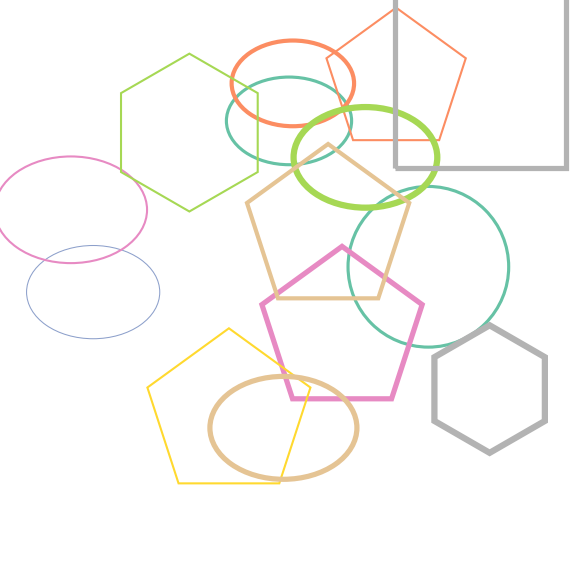[{"shape": "circle", "thickness": 1.5, "radius": 0.7, "center": [0.742, 0.537]}, {"shape": "oval", "thickness": 1.5, "radius": 0.54, "center": [0.5, 0.79]}, {"shape": "pentagon", "thickness": 1, "radius": 0.63, "center": [0.686, 0.859]}, {"shape": "oval", "thickness": 2, "radius": 0.53, "center": [0.507, 0.855]}, {"shape": "oval", "thickness": 0.5, "radius": 0.58, "center": [0.161, 0.493]}, {"shape": "pentagon", "thickness": 2.5, "radius": 0.73, "center": [0.592, 0.427]}, {"shape": "oval", "thickness": 1, "radius": 0.66, "center": [0.123, 0.636]}, {"shape": "oval", "thickness": 3, "radius": 0.62, "center": [0.633, 0.727]}, {"shape": "hexagon", "thickness": 1, "radius": 0.68, "center": [0.328, 0.77]}, {"shape": "pentagon", "thickness": 1, "radius": 0.74, "center": [0.396, 0.282]}, {"shape": "pentagon", "thickness": 2, "radius": 0.74, "center": [0.568, 0.602]}, {"shape": "oval", "thickness": 2.5, "radius": 0.64, "center": [0.491, 0.258]}, {"shape": "square", "thickness": 2.5, "radius": 0.74, "center": [0.831, 0.856]}, {"shape": "hexagon", "thickness": 3, "radius": 0.55, "center": [0.848, 0.325]}]